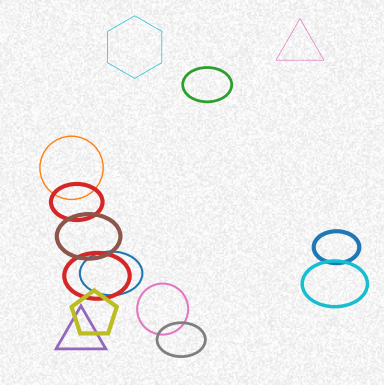[{"shape": "oval", "thickness": 3, "radius": 0.3, "center": [0.874, 0.358]}, {"shape": "oval", "thickness": 1.5, "radius": 0.41, "center": [0.289, 0.29]}, {"shape": "circle", "thickness": 1, "radius": 0.41, "center": [0.186, 0.564]}, {"shape": "oval", "thickness": 2, "radius": 0.32, "center": [0.538, 0.78]}, {"shape": "oval", "thickness": 3, "radius": 0.42, "center": [0.252, 0.284]}, {"shape": "oval", "thickness": 3, "radius": 0.33, "center": [0.199, 0.475]}, {"shape": "triangle", "thickness": 2, "radius": 0.37, "center": [0.21, 0.131]}, {"shape": "oval", "thickness": 3, "radius": 0.41, "center": [0.23, 0.386]}, {"shape": "circle", "thickness": 1.5, "radius": 0.33, "center": [0.423, 0.197]}, {"shape": "triangle", "thickness": 0.5, "radius": 0.36, "center": [0.779, 0.88]}, {"shape": "oval", "thickness": 2, "radius": 0.31, "center": [0.471, 0.118]}, {"shape": "pentagon", "thickness": 3, "radius": 0.31, "center": [0.245, 0.184]}, {"shape": "oval", "thickness": 2.5, "radius": 0.42, "center": [0.87, 0.263]}, {"shape": "hexagon", "thickness": 0.5, "radius": 0.41, "center": [0.35, 0.878]}]